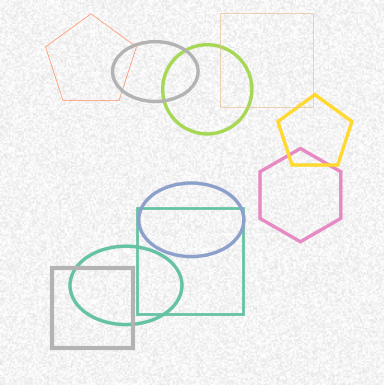[{"shape": "square", "thickness": 2, "radius": 0.69, "center": [0.494, 0.322]}, {"shape": "oval", "thickness": 2.5, "radius": 0.73, "center": [0.327, 0.259]}, {"shape": "pentagon", "thickness": 0.5, "radius": 0.62, "center": [0.236, 0.84]}, {"shape": "oval", "thickness": 2.5, "radius": 0.68, "center": [0.497, 0.429]}, {"shape": "hexagon", "thickness": 2.5, "radius": 0.61, "center": [0.78, 0.493]}, {"shape": "circle", "thickness": 2.5, "radius": 0.58, "center": [0.538, 0.768]}, {"shape": "pentagon", "thickness": 2.5, "radius": 0.51, "center": [0.818, 0.653]}, {"shape": "square", "thickness": 0.5, "radius": 0.61, "center": [0.692, 0.844]}, {"shape": "square", "thickness": 3, "radius": 0.52, "center": [0.241, 0.2]}, {"shape": "oval", "thickness": 2.5, "radius": 0.56, "center": [0.403, 0.814]}]